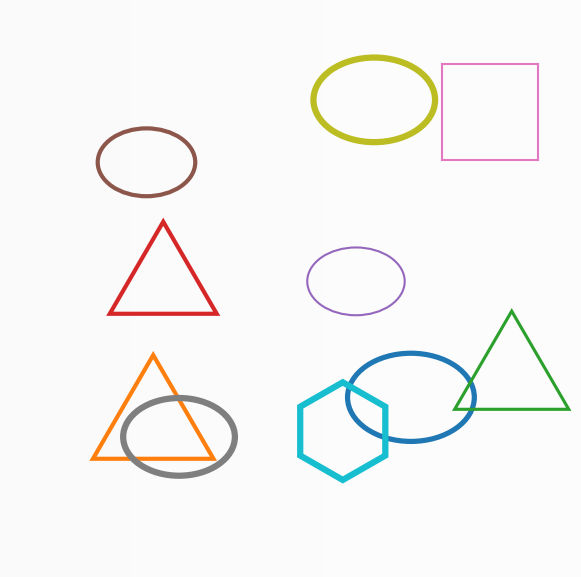[{"shape": "oval", "thickness": 2.5, "radius": 0.55, "center": [0.707, 0.311]}, {"shape": "triangle", "thickness": 2, "radius": 0.6, "center": [0.264, 0.265]}, {"shape": "triangle", "thickness": 1.5, "radius": 0.57, "center": [0.88, 0.347]}, {"shape": "triangle", "thickness": 2, "radius": 0.53, "center": [0.281, 0.509]}, {"shape": "oval", "thickness": 1, "radius": 0.42, "center": [0.612, 0.512]}, {"shape": "oval", "thickness": 2, "radius": 0.42, "center": [0.252, 0.718]}, {"shape": "square", "thickness": 1, "radius": 0.42, "center": [0.843, 0.806]}, {"shape": "oval", "thickness": 3, "radius": 0.48, "center": [0.308, 0.243]}, {"shape": "oval", "thickness": 3, "radius": 0.52, "center": [0.644, 0.826]}, {"shape": "hexagon", "thickness": 3, "radius": 0.42, "center": [0.59, 0.253]}]